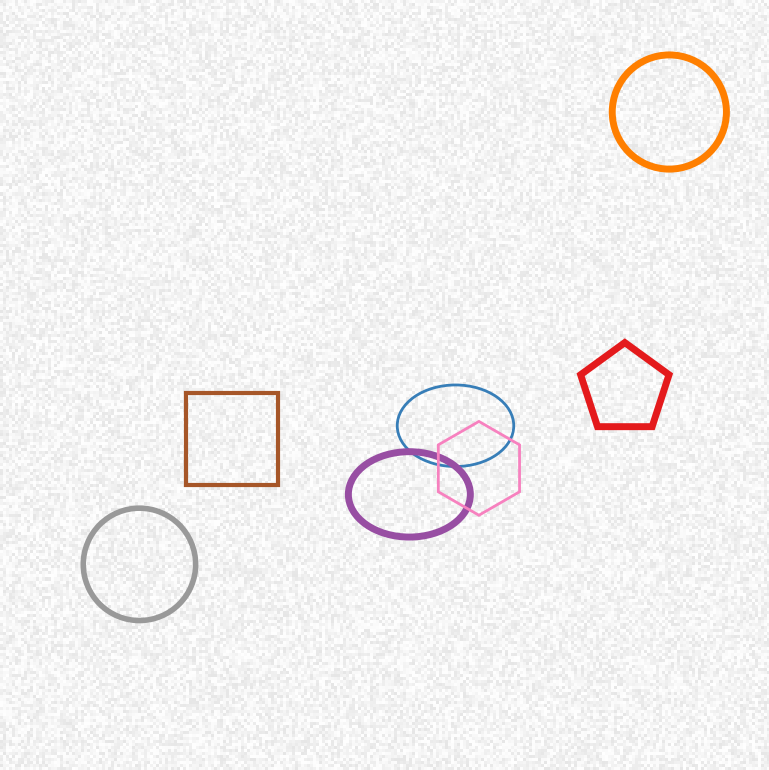[{"shape": "pentagon", "thickness": 2.5, "radius": 0.3, "center": [0.811, 0.495]}, {"shape": "oval", "thickness": 1, "radius": 0.38, "center": [0.592, 0.447]}, {"shape": "oval", "thickness": 2.5, "radius": 0.4, "center": [0.532, 0.358]}, {"shape": "circle", "thickness": 2.5, "radius": 0.37, "center": [0.869, 0.855]}, {"shape": "square", "thickness": 1.5, "radius": 0.3, "center": [0.301, 0.43]}, {"shape": "hexagon", "thickness": 1, "radius": 0.3, "center": [0.622, 0.392]}, {"shape": "circle", "thickness": 2, "radius": 0.36, "center": [0.181, 0.267]}]